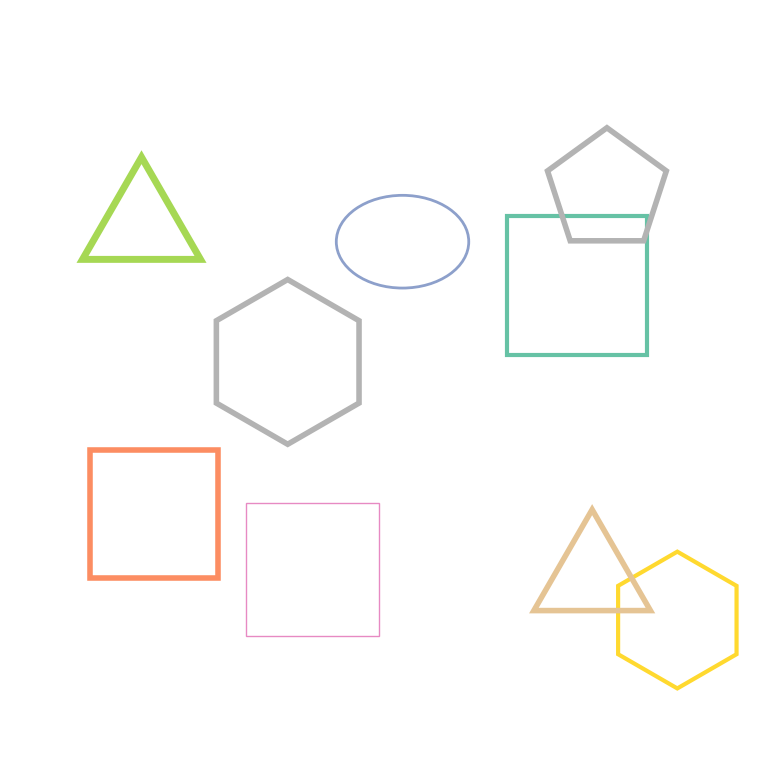[{"shape": "square", "thickness": 1.5, "radius": 0.45, "center": [0.75, 0.629]}, {"shape": "square", "thickness": 2, "radius": 0.42, "center": [0.2, 0.332]}, {"shape": "oval", "thickness": 1, "radius": 0.43, "center": [0.523, 0.686]}, {"shape": "square", "thickness": 0.5, "radius": 0.43, "center": [0.406, 0.26]}, {"shape": "triangle", "thickness": 2.5, "radius": 0.44, "center": [0.184, 0.707]}, {"shape": "hexagon", "thickness": 1.5, "radius": 0.44, "center": [0.88, 0.195]}, {"shape": "triangle", "thickness": 2, "radius": 0.44, "center": [0.769, 0.251]}, {"shape": "hexagon", "thickness": 2, "radius": 0.53, "center": [0.374, 0.53]}, {"shape": "pentagon", "thickness": 2, "radius": 0.41, "center": [0.788, 0.753]}]